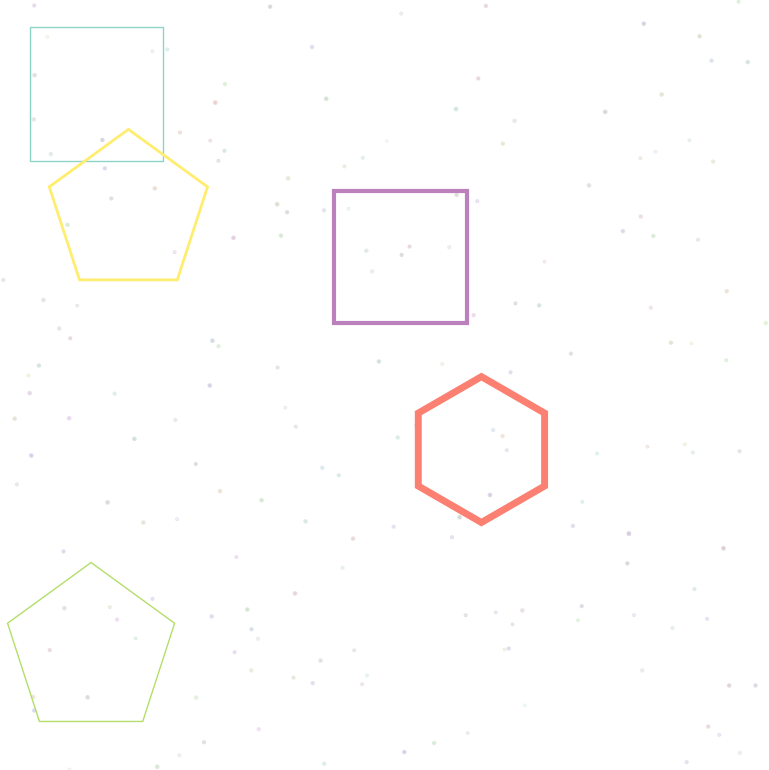[{"shape": "square", "thickness": 0.5, "radius": 0.43, "center": [0.125, 0.877]}, {"shape": "hexagon", "thickness": 2.5, "radius": 0.47, "center": [0.625, 0.416]}, {"shape": "pentagon", "thickness": 0.5, "radius": 0.57, "center": [0.118, 0.155]}, {"shape": "square", "thickness": 1.5, "radius": 0.43, "center": [0.52, 0.666]}, {"shape": "pentagon", "thickness": 1, "radius": 0.54, "center": [0.167, 0.724]}]